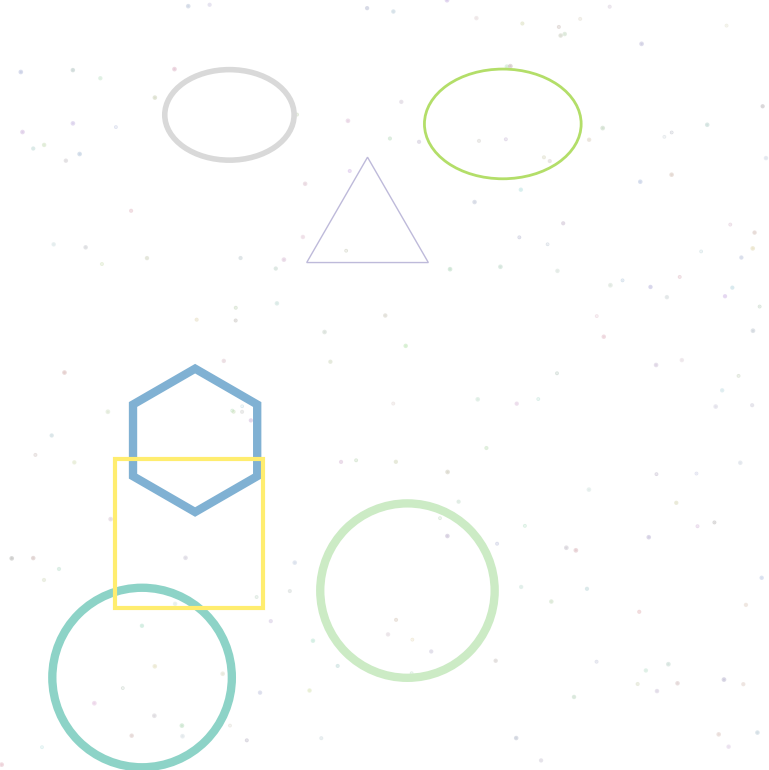[{"shape": "circle", "thickness": 3, "radius": 0.58, "center": [0.185, 0.12]}, {"shape": "triangle", "thickness": 0.5, "radius": 0.46, "center": [0.477, 0.705]}, {"shape": "hexagon", "thickness": 3, "radius": 0.47, "center": [0.253, 0.428]}, {"shape": "oval", "thickness": 1, "radius": 0.51, "center": [0.653, 0.839]}, {"shape": "oval", "thickness": 2, "radius": 0.42, "center": [0.298, 0.851]}, {"shape": "circle", "thickness": 3, "radius": 0.57, "center": [0.529, 0.233]}, {"shape": "square", "thickness": 1.5, "radius": 0.48, "center": [0.245, 0.307]}]